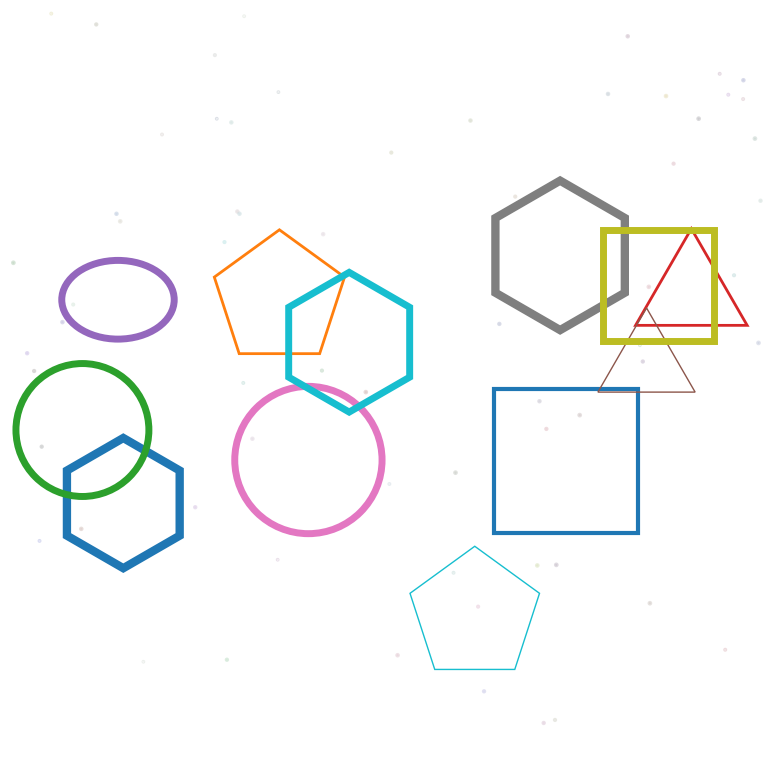[{"shape": "hexagon", "thickness": 3, "radius": 0.42, "center": [0.16, 0.347]}, {"shape": "square", "thickness": 1.5, "radius": 0.47, "center": [0.735, 0.401]}, {"shape": "pentagon", "thickness": 1, "radius": 0.44, "center": [0.363, 0.613]}, {"shape": "circle", "thickness": 2.5, "radius": 0.43, "center": [0.107, 0.442]}, {"shape": "triangle", "thickness": 1, "radius": 0.42, "center": [0.898, 0.619]}, {"shape": "oval", "thickness": 2.5, "radius": 0.37, "center": [0.153, 0.611]}, {"shape": "triangle", "thickness": 0.5, "radius": 0.36, "center": [0.84, 0.527]}, {"shape": "circle", "thickness": 2.5, "radius": 0.48, "center": [0.401, 0.403]}, {"shape": "hexagon", "thickness": 3, "radius": 0.49, "center": [0.727, 0.668]}, {"shape": "square", "thickness": 2.5, "radius": 0.36, "center": [0.856, 0.63]}, {"shape": "pentagon", "thickness": 0.5, "radius": 0.44, "center": [0.617, 0.202]}, {"shape": "hexagon", "thickness": 2.5, "radius": 0.45, "center": [0.453, 0.556]}]